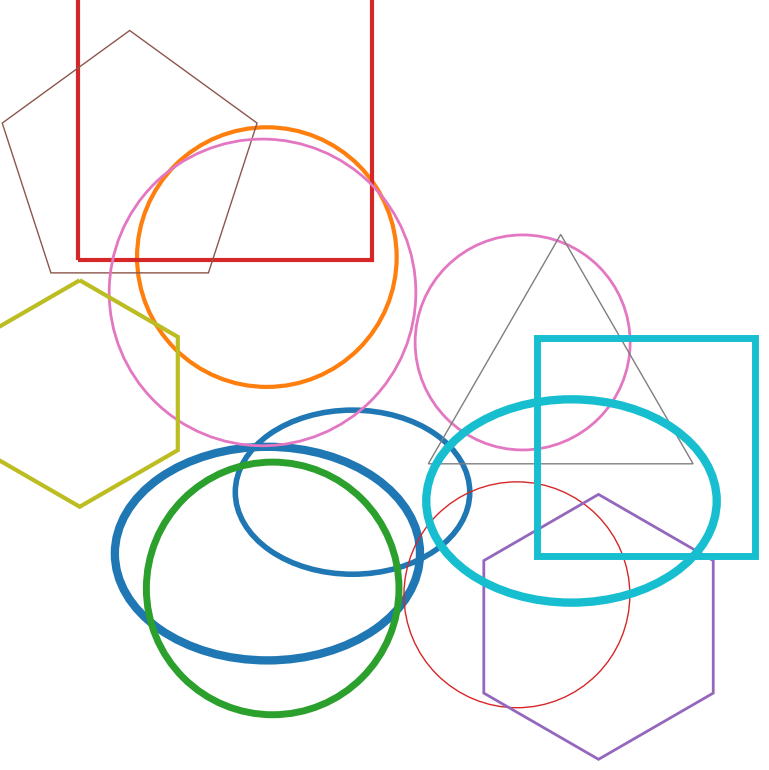[{"shape": "oval", "thickness": 2, "radius": 0.76, "center": [0.458, 0.361]}, {"shape": "oval", "thickness": 3, "radius": 0.99, "center": [0.347, 0.281]}, {"shape": "circle", "thickness": 1.5, "radius": 0.84, "center": [0.347, 0.666]}, {"shape": "circle", "thickness": 2.5, "radius": 0.82, "center": [0.354, 0.236]}, {"shape": "circle", "thickness": 0.5, "radius": 0.73, "center": [0.671, 0.228]}, {"shape": "square", "thickness": 1.5, "radius": 0.95, "center": [0.292, 0.853]}, {"shape": "hexagon", "thickness": 1, "radius": 0.86, "center": [0.777, 0.186]}, {"shape": "pentagon", "thickness": 0.5, "radius": 0.87, "center": [0.168, 0.786]}, {"shape": "circle", "thickness": 1, "radius": 1.0, "center": [0.341, 0.62]}, {"shape": "circle", "thickness": 1, "radius": 0.7, "center": [0.679, 0.555]}, {"shape": "triangle", "thickness": 0.5, "radius": 0.99, "center": [0.728, 0.497]}, {"shape": "hexagon", "thickness": 1.5, "radius": 0.74, "center": [0.104, 0.489]}, {"shape": "oval", "thickness": 3, "radius": 0.94, "center": [0.742, 0.349]}, {"shape": "square", "thickness": 2.5, "radius": 0.71, "center": [0.839, 0.419]}]